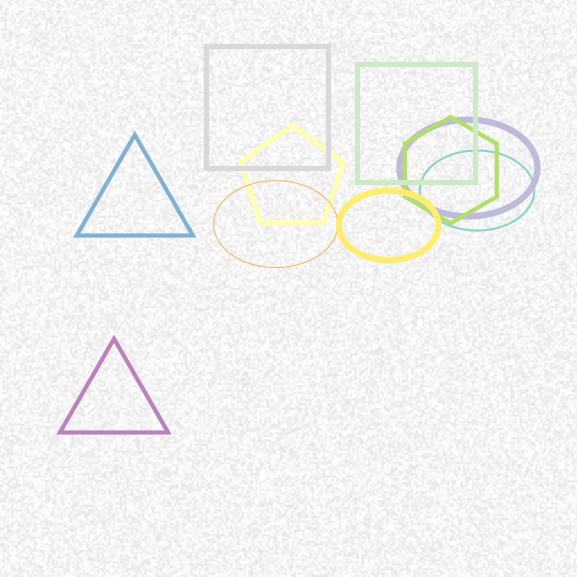[{"shape": "oval", "thickness": 1, "radius": 0.5, "center": [0.826, 0.669]}, {"shape": "pentagon", "thickness": 2.5, "radius": 0.47, "center": [0.506, 0.689]}, {"shape": "oval", "thickness": 3, "radius": 0.6, "center": [0.811, 0.708]}, {"shape": "triangle", "thickness": 2, "radius": 0.58, "center": [0.233, 0.649]}, {"shape": "oval", "thickness": 0.5, "radius": 0.54, "center": [0.477, 0.611]}, {"shape": "hexagon", "thickness": 2, "radius": 0.46, "center": [0.781, 0.704]}, {"shape": "square", "thickness": 2.5, "radius": 0.53, "center": [0.462, 0.814]}, {"shape": "triangle", "thickness": 2, "radius": 0.54, "center": [0.197, 0.304]}, {"shape": "square", "thickness": 2.5, "radius": 0.51, "center": [0.72, 0.787]}, {"shape": "oval", "thickness": 3, "radius": 0.43, "center": [0.673, 0.609]}]